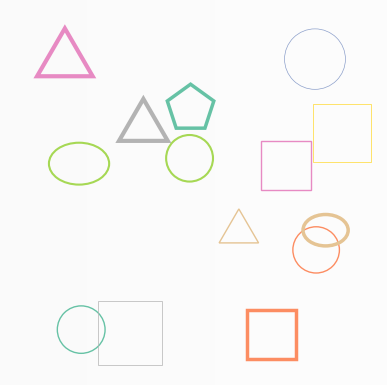[{"shape": "circle", "thickness": 1, "radius": 0.31, "center": [0.21, 0.144]}, {"shape": "pentagon", "thickness": 2.5, "radius": 0.32, "center": [0.492, 0.718]}, {"shape": "circle", "thickness": 1, "radius": 0.3, "center": [0.816, 0.351]}, {"shape": "square", "thickness": 2.5, "radius": 0.31, "center": [0.701, 0.131]}, {"shape": "circle", "thickness": 0.5, "radius": 0.39, "center": [0.813, 0.846]}, {"shape": "square", "thickness": 1, "radius": 0.32, "center": [0.738, 0.57]}, {"shape": "triangle", "thickness": 3, "radius": 0.41, "center": [0.167, 0.843]}, {"shape": "oval", "thickness": 1.5, "radius": 0.39, "center": [0.204, 0.575]}, {"shape": "circle", "thickness": 1.5, "radius": 0.3, "center": [0.489, 0.589]}, {"shape": "square", "thickness": 0.5, "radius": 0.38, "center": [0.882, 0.654]}, {"shape": "triangle", "thickness": 1, "radius": 0.29, "center": [0.616, 0.398]}, {"shape": "oval", "thickness": 2.5, "radius": 0.29, "center": [0.84, 0.402]}, {"shape": "square", "thickness": 0.5, "radius": 0.41, "center": [0.335, 0.135]}, {"shape": "triangle", "thickness": 3, "radius": 0.36, "center": [0.37, 0.67]}]